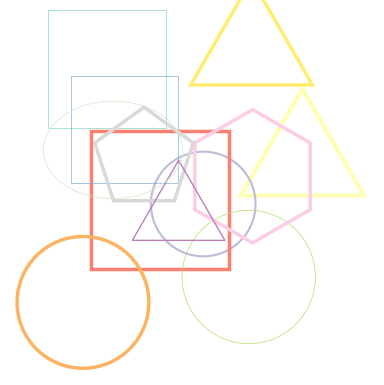[{"shape": "square", "thickness": 0.5, "radius": 0.77, "center": [0.277, 0.822]}, {"shape": "triangle", "thickness": 3, "radius": 0.92, "center": [0.785, 0.585]}, {"shape": "circle", "thickness": 1.5, "radius": 0.68, "center": [0.528, 0.47]}, {"shape": "square", "thickness": 2.5, "radius": 0.9, "center": [0.415, 0.481]}, {"shape": "square", "thickness": 0.5, "radius": 0.7, "center": [0.323, 0.664]}, {"shape": "circle", "thickness": 2.5, "radius": 0.86, "center": [0.216, 0.215]}, {"shape": "circle", "thickness": 0.5, "radius": 0.87, "center": [0.646, 0.281]}, {"shape": "hexagon", "thickness": 2.5, "radius": 0.87, "center": [0.656, 0.542]}, {"shape": "pentagon", "thickness": 2.5, "radius": 0.67, "center": [0.374, 0.587]}, {"shape": "triangle", "thickness": 1, "radius": 0.69, "center": [0.464, 0.445]}, {"shape": "oval", "thickness": 0.5, "radius": 0.9, "center": [0.293, 0.611]}, {"shape": "triangle", "thickness": 2.5, "radius": 0.91, "center": [0.653, 0.871]}]